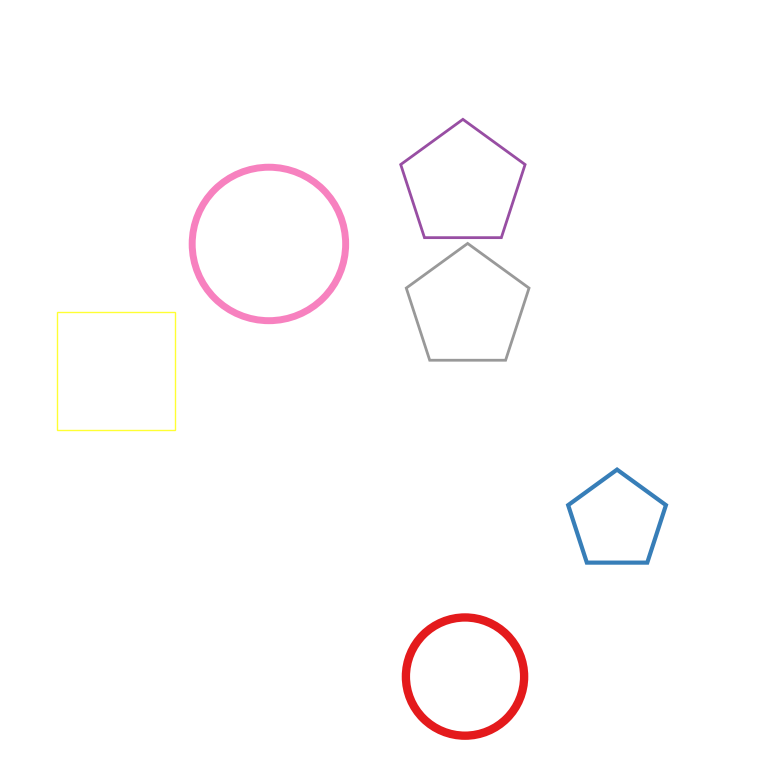[{"shape": "circle", "thickness": 3, "radius": 0.38, "center": [0.604, 0.121]}, {"shape": "pentagon", "thickness": 1.5, "radius": 0.33, "center": [0.801, 0.323]}, {"shape": "pentagon", "thickness": 1, "radius": 0.42, "center": [0.601, 0.76]}, {"shape": "square", "thickness": 0.5, "radius": 0.38, "center": [0.151, 0.518]}, {"shape": "circle", "thickness": 2.5, "radius": 0.5, "center": [0.349, 0.683]}, {"shape": "pentagon", "thickness": 1, "radius": 0.42, "center": [0.607, 0.6]}]